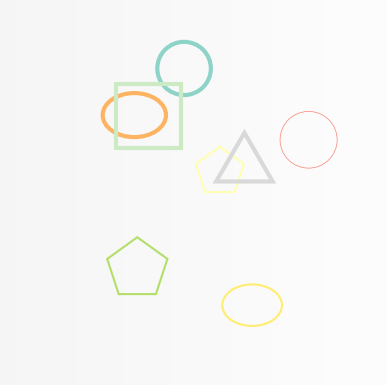[{"shape": "circle", "thickness": 3, "radius": 0.35, "center": [0.475, 0.822]}, {"shape": "pentagon", "thickness": 1.5, "radius": 0.33, "center": [0.567, 0.554]}, {"shape": "circle", "thickness": 0.5, "radius": 0.37, "center": [0.796, 0.637]}, {"shape": "oval", "thickness": 3, "radius": 0.41, "center": [0.347, 0.701]}, {"shape": "pentagon", "thickness": 1.5, "radius": 0.41, "center": [0.354, 0.302]}, {"shape": "triangle", "thickness": 3, "radius": 0.42, "center": [0.631, 0.571]}, {"shape": "square", "thickness": 3, "radius": 0.42, "center": [0.383, 0.7]}, {"shape": "oval", "thickness": 1.5, "radius": 0.39, "center": [0.651, 0.207]}]